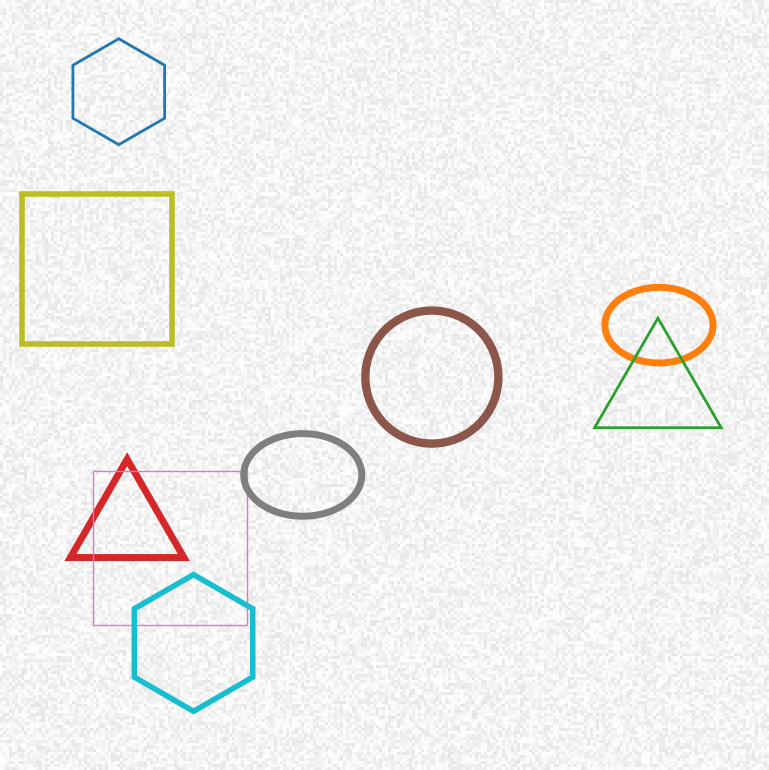[{"shape": "hexagon", "thickness": 1, "radius": 0.34, "center": [0.154, 0.881]}, {"shape": "oval", "thickness": 2.5, "radius": 0.35, "center": [0.856, 0.578]}, {"shape": "triangle", "thickness": 1, "radius": 0.47, "center": [0.854, 0.492]}, {"shape": "triangle", "thickness": 2.5, "radius": 0.43, "center": [0.165, 0.318]}, {"shape": "circle", "thickness": 3, "radius": 0.43, "center": [0.561, 0.51]}, {"shape": "square", "thickness": 0.5, "radius": 0.5, "center": [0.221, 0.289]}, {"shape": "oval", "thickness": 2.5, "radius": 0.38, "center": [0.393, 0.383]}, {"shape": "square", "thickness": 2, "radius": 0.49, "center": [0.126, 0.65]}, {"shape": "hexagon", "thickness": 2, "radius": 0.44, "center": [0.251, 0.165]}]